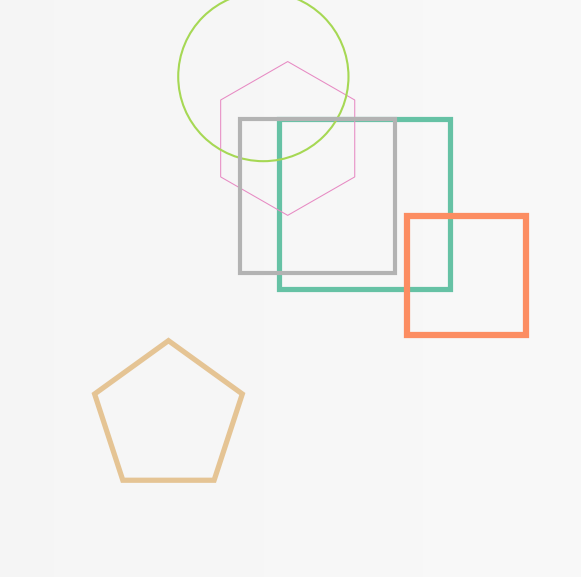[{"shape": "square", "thickness": 2.5, "radius": 0.74, "center": [0.628, 0.645]}, {"shape": "square", "thickness": 3, "radius": 0.51, "center": [0.803, 0.522]}, {"shape": "hexagon", "thickness": 0.5, "radius": 0.67, "center": [0.495, 0.759]}, {"shape": "circle", "thickness": 1, "radius": 0.73, "center": [0.453, 0.866]}, {"shape": "pentagon", "thickness": 2.5, "radius": 0.67, "center": [0.29, 0.276]}, {"shape": "square", "thickness": 2, "radius": 0.67, "center": [0.546, 0.66]}]